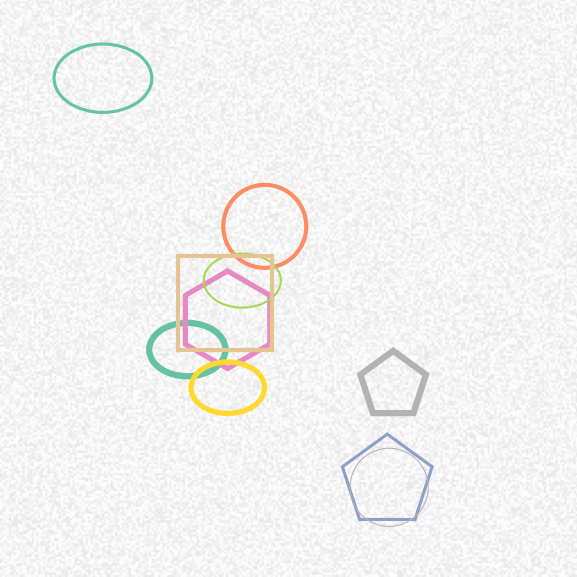[{"shape": "oval", "thickness": 3, "radius": 0.33, "center": [0.324, 0.394]}, {"shape": "oval", "thickness": 1.5, "radius": 0.42, "center": [0.178, 0.864]}, {"shape": "circle", "thickness": 2, "radius": 0.36, "center": [0.458, 0.607]}, {"shape": "pentagon", "thickness": 1.5, "radius": 0.41, "center": [0.671, 0.166]}, {"shape": "hexagon", "thickness": 2.5, "radius": 0.42, "center": [0.394, 0.445]}, {"shape": "oval", "thickness": 1, "radius": 0.33, "center": [0.42, 0.513]}, {"shape": "oval", "thickness": 2.5, "radius": 0.32, "center": [0.394, 0.328]}, {"shape": "square", "thickness": 2, "radius": 0.41, "center": [0.39, 0.474]}, {"shape": "circle", "thickness": 0.5, "radius": 0.34, "center": [0.674, 0.155]}, {"shape": "pentagon", "thickness": 3, "radius": 0.3, "center": [0.681, 0.332]}]